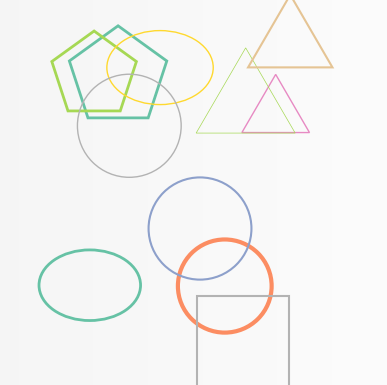[{"shape": "pentagon", "thickness": 2, "radius": 0.66, "center": [0.305, 0.801]}, {"shape": "oval", "thickness": 2, "radius": 0.66, "center": [0.232, 0.259]}, {"shape": "circle", "thickness": 3, "radius": 0.6, "center": [0.58, 0.257]}, {"shape": "circle", "thickness": 1.5, "radius": 0.66, "center": [0.516, 0.406]}, {"shape": "triangle", "thickness": 1, "radius": 0.5, "center": [0.711, 0.706]}, {"shape": "triangle", "thickness": 0.5, "radius": 0.74, "center": [0.634, 0.728]}, {"shape": "pentagon", "thickness": 2, "radius": 0.57, "center": [0.243, 0.805]}, {"shape": "oval", "thickness": 1, "radius": 0.69, "center": [0.413, 0.824]}, {"shape": "triangle", "thickness": 1.5, "radius": 0.63, "center": [0.749, 0.888]}, {"shape": "circle", "thickness": 1, "radius": 0.67, "center": [0.334, 0.673]}, {"shape": "square", "thickness": 1.5, "radius": 0.59, "center": [0.628, 0.114]}]